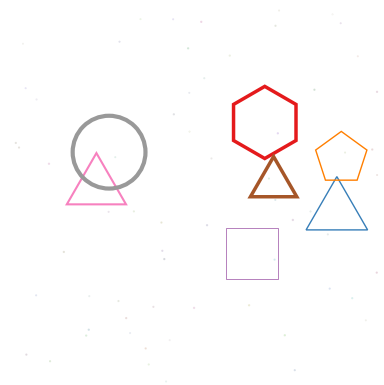[{"shape": "hexagon", "thickness": 2.5, "radius": 0.47, "center": [0.688, 0.682]}, {"shape": "triangle", "thickness": 1, "radius": 0.46, "center": [0.875, 0.449]}, {"shape": "square", "thickness": 0.5, "radius": 0.33, "center": [0.654, 0.342]}, {"shape": "pentagon", "thickness": 1, "radius": 0.35, "center": [0.886, 0.589]}, {"shape": "triangle", "thickness": 2.5, "radius": 0.35, "center": [0.711, 0.524]}, {"shape": "triangle", "thickness": 1.5, "radius": 0.44, "center": [0.25, 0.514]}, {"shape": "circle", "thickness": 3, "radius": 0.47, "center": [0.283, 0.605]}]